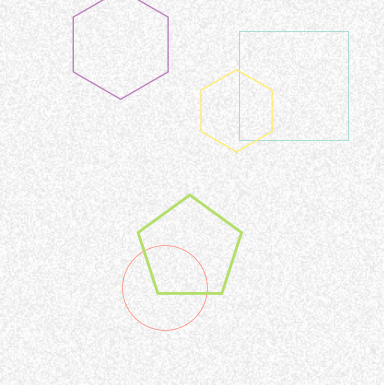[{"shape": "square", "thickness": 0.5, "radius": 0.71, "center": [0.762, 0.779]}, {"shape": "circle", "thickness": 0.5, "radius": 0.55, "center": [0.428, 0.252]}, {"shape": "pentagon", "thickness": 2, "radius": 0.71, "center": [0.493, 0.352]}, {"shape": "hexagon", "thickness": 1, "radius": 0.71, "center": [0.313, 0.884]}, {"shape": "hexagon", "thickness": 1, "radius": 0.53, "center": [0.614, 0.712]}]